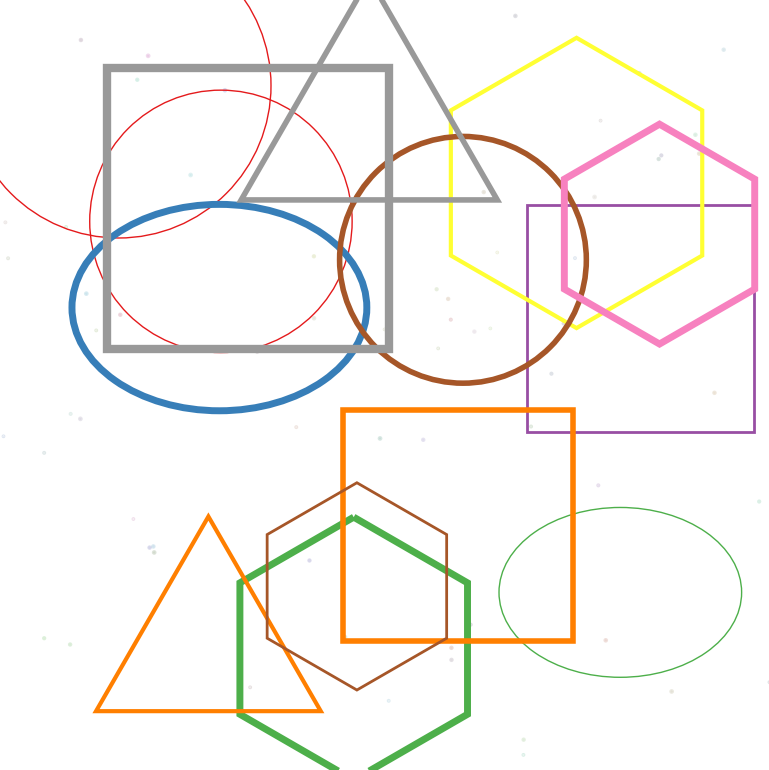[{"shape": "circle", "thickness": 0.5, "radius": 0.85, "center": [0.287, 0.713]}, {"shape": "circle", "thickness": 0.5, "radius": 0.99, "center": [0.154, 0.889]}, {"shape": "oval", "thickness": 2.5, "radius": 0.96, "center": [0.285, 0.601]}, {"shape": "oval", "thickness": 0.5, "radius": 0.79, "center": [0.806, 0.231]}, {"shape": "hexagon", "thickness": 2.5, "radius": 0.85, "center": [0.459, 0.158]}, {"shape": "square", "thickness": 1, "radius": 0.74, "center": [0.832, 0.586]}, {"shape": "triangle", "thickness": 1.5, "radius": 0.84, "center": [0.271, 0.161]}, {"shape": "square", "thickness": 2, "radius": 0.75, "center": [0.595, 0.318]}, {"shape": "hexagon", "thickness": 1.5, "radius": 0.94, "center": [0.749, 0.762]}, {"shape": "hexagon", "thickness": 1, "radius": 0.67, "center": [0.464, 0.238]}, {"shape": "circle", "thickness": 2, "radius": 0.8, "center": [0.601, 0.663]}, {"shape": "hexagon", "thickness": 2.5, "radius": 0.71, "center": [0.857, 0.696]}, {"shape": "square", "thickness": 3, "radius": 0.92, "center": [0.322, 0.729]}, {"shape": "triangle", "thickness": 2, "radius": 0.96, "center": [0.48, 0.836]}]